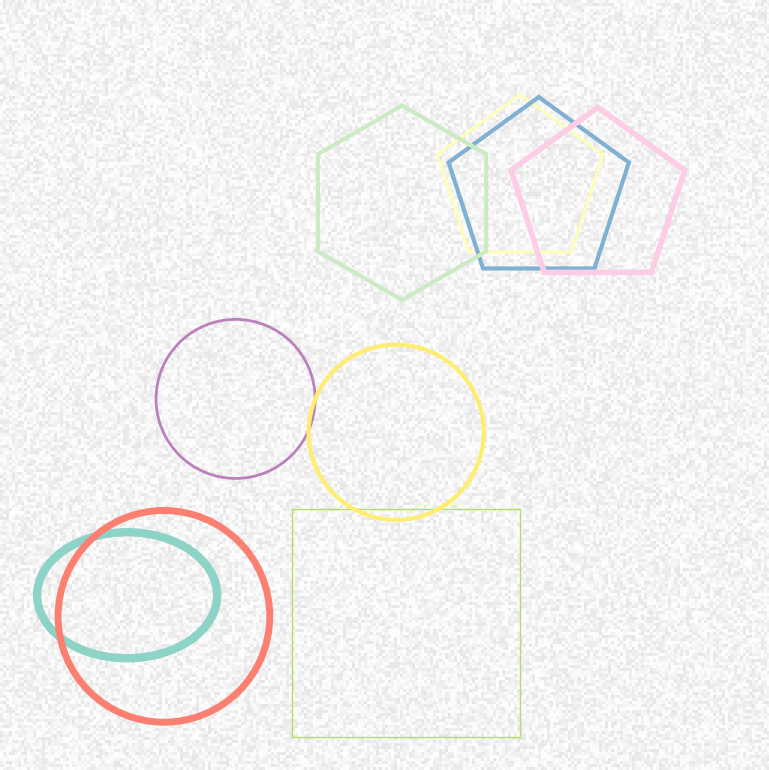[{"shape": "oval", "thickness": 3, "radius": 0.58, "center": [0.165, 0.227]}, {"shape": "pentagon", "thickness": 1, "radius": 0.57, "center": [0.676, 0.764]}, {"shape": "circle", "thickness": 2.5, "radius": 0.69, "center": [0.213, 0.2]}, {"shape": "pentagon", "thickness": 1.5, "radius": 0.62, "center": [0.7, 0.751]}, {"shape": "square", "thickness": 0.5, "radius": 0.74, "center": [0.527, 0.191]}, {"shape": "pentagon", "thickness": 2, "radius": 0.59, "center": [0.776, 0.742]}, {"shape": "circle", "thickness": 1, "radius": 0.52, "center": [0.306, 0.482]}, {"shape": "hexagon", "thickness": 1.5, "radius": 0.63, "center": [0.522, 0.737]}, {"shape": "circle", "thickness": 1.5, "radius": 0.57, "center": [0.515, 0.439]}]